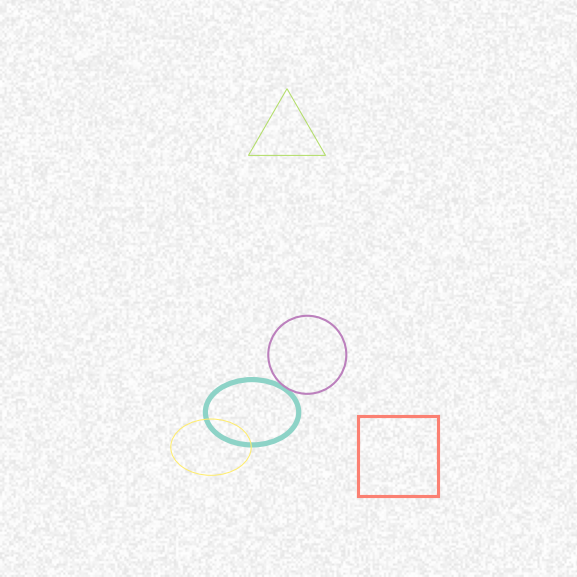[{"shape": "oval", "thickness": 2.5, "radius": 0.4, "center": [0.436, 0.285]}, {"shape": "square", "thickness": 1.5, "radius": 0.35, "center": [0.689, 0.209]}, {"shape": "triangle", "thickness": 0.5, "radius": 0.39, "center": [0.497, 0.769]}, {"shape": "circle", "thickness": 1, "radius": 0.34, "center": [0.532, 0.385]}, {"shape": "oval", "thickness": 0.5, "radius": 0.35, "center": [0.365, 0.225]}]